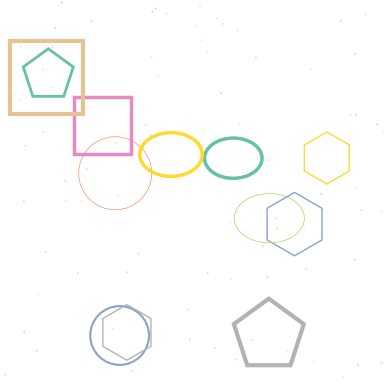[{"shape": "oval", "thickness": 2.5, "radius": 0.37, "center": [0.606, 0.589]}, {"shape": "pentagon", "thickness": 2, "radius": 0.34, "center": [0.125, 0.805]}, {"shape": "circle", "thickness": 0.5, "radius": 0.47, "center": [0.299, 0.55]}, {"shape": "hexagon", "thickness": 1, "radius": 0.41, "center": [0.765, 0.418]}, {"shape": "circle", "thickness": 1.5, "radius": 0.38, "center": [0.311, 0.129]}, {"shape": "square", "thickness": 2.5, "radius": 0.37, "center": [0.266, 0.675]}, {"shape": "oval", "thickness": 0.5, "radius": 0.46, "center": [0.7, 0.433]}, {"shape": "hexagon", "thickness": 1, "radius": 0.34, "center": [0.849, 0.59]}, {"shape": "oval", "thickness": 2.5, "radius": 0.41, "center": [0.444, 0.599]}, {"shape": "square", "thickness": 3, "radius": 0.47, "center": [0.121, 0.798]}, {"shape": "pentagon", "thickness": 3, "radius": 0.48, "center": [0.698, 0.129]}, {"shape": "hexagon", "thickness": 1, "radius": 0.36, "center": [0.33, 0.137]}]